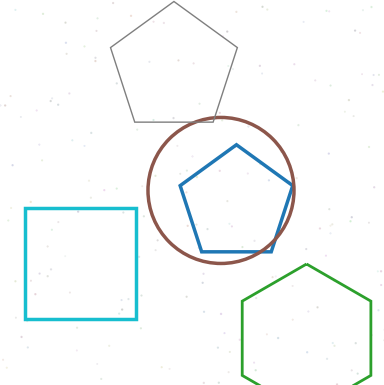[{"shape": "pentagon", "thickness": 2.5, "radius": 0.77, "center": [0.614, 0.47]}, {"shape": "hexagon", "thickness": 2, "radius": 0.96, "center": [0.796, 0.121]}, {"shape": "circle", "thickness": 2.5, "radius": 0.95, "center": [0.574, 0.505]}, {"shape": "pentagon", "thickness": 1, "radius": 0.87, "center": [0.452, 0.823]}, {"shape": "square", "thickness": 2.5, "radius": 0.72, "center": [0.21, 0.317]}]